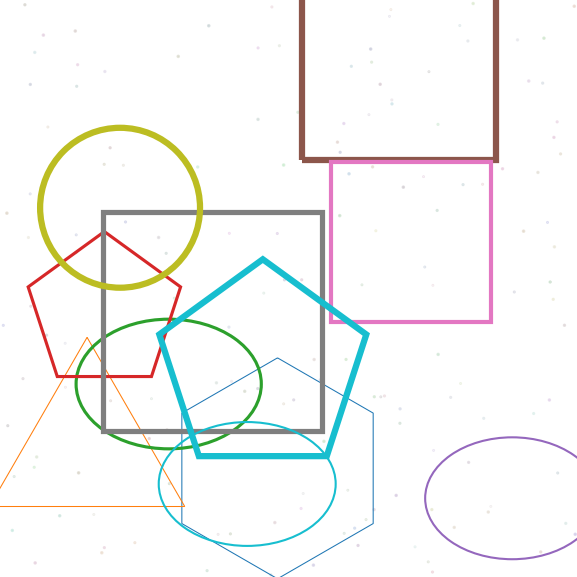[{"shape": "hexagon", "thickness": 0.5, "radius": 0.96, "center": [0.481, 0.188]}, {"shape": "triangle", "thickness": 0.5, "radius": 0.98, "center": [0.151, 0.22]}, {"shape": "oval", "thickness": 1.5, "radius": 0.8, "center": [0.292, 0.334]}, {"shape": "pentagon", "thickness": 1.5, "radius": 0.69, "center": [0.181, 0.459]}, {"shape": "oval", "thickness": 1, "radius": 0.75, "center": [0.887, 0.136]}, {"shape": "square", "thickness": 3, "radius": 0.84, "center": [0.691, 0.89]}, {"shape": "square", "thickness": 2, "radius": 0.69, "center": [0.712, 0.58]}, {"shape": "square", "thickness": 2.5, "radius": 0.95, "center": [0.368, 0.442]}, {"shape": "circle", "thickness": 3, "radius": 0.69, "center": [0.208, 0.639]}, {"shape": "oval", "thickness": 1, "radius": 0.77, "center": [0.428, 0.161]}, {"shape": "pentagon", "thickness": 3, "radius": 0.94, "center": [0.455, 0.362]}]